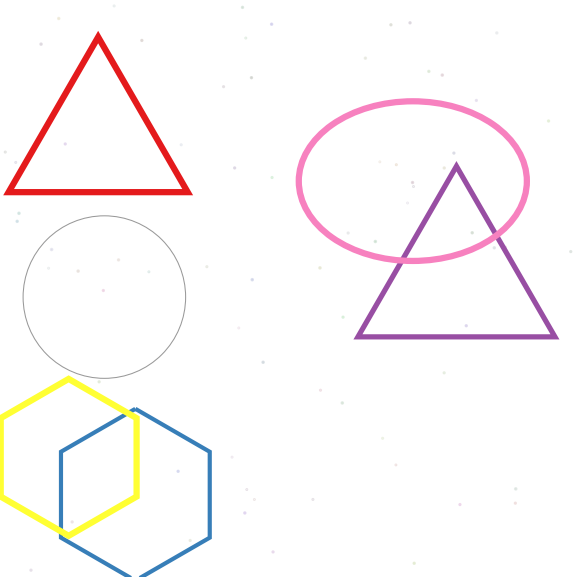[{"shape": "triangle", "thickness": 3, "radius": 0.9, "center": [0.17, 0.756]}, {"shape": "hexagon", "thickness": 2, "radius": 0.74, "center": [0.234, 0.142]}, {"shape": "triangle", "thickness": 2.5, "radius": 0.98, "center": [0.79, 0.514]}, {"shape": "hexagon", "thickness": 3, "radius": 0.68, "center": [0.119, 0.207]}, {"shape": "oval", "thickness": 3, "radius": 0.99, "center": [0.715, 0.686]}, {"shape": "circle", "thickness": 0.5, "radius": 0.7, "center": [0.181, 0.485]}]